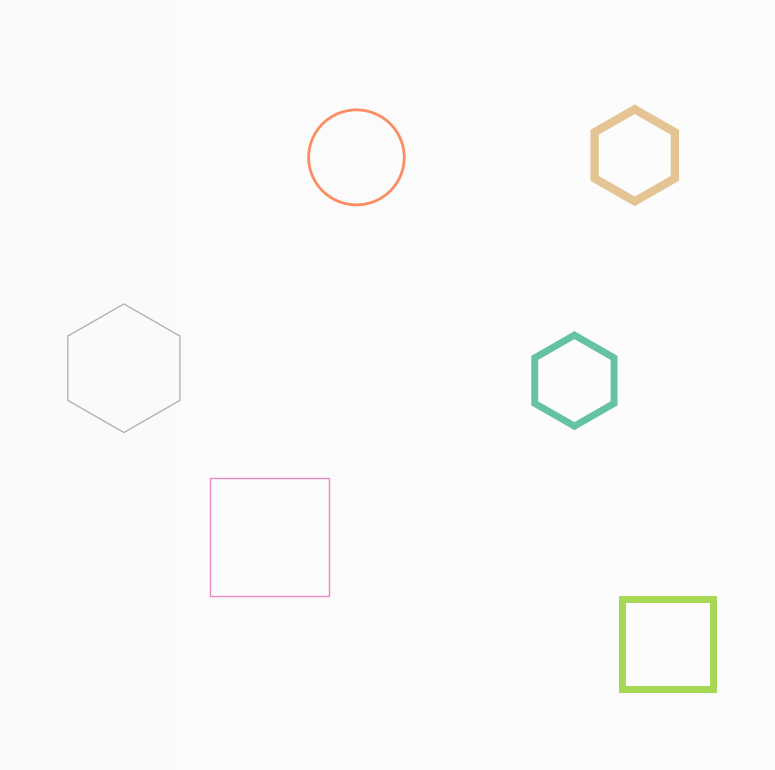[{"shape": "hexagon", "thickness": 2.5, "radius": 0.3, "center": [0.741, 0.506]}, {"shape": "circle", "thickness": 1, "radius": 0.31, "center": [0.46, 0.796]}, {"shape": "square", "thickness": 0.5, "radius": 0.38, "center": [0.347, 0.302]}, {"shape": "square", "thickness": 2.5, "radius": 0.29, "center": [0.862, 0.164]}, {"shape": "hexagon", "thickness": 3, "radius": 0.3, "center": [0.819, 0.798]}, {"shape": "hexagon", "thickness": 0.5, "radius": 0.42, "center": [0.16, 0.522]}]